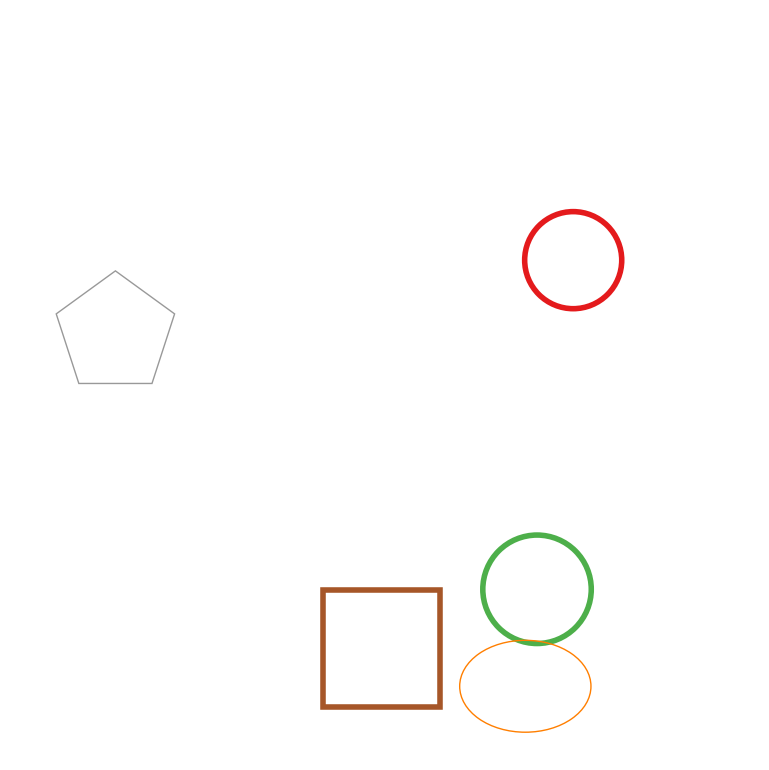[{"shape": "circle", "thickness": 2, "radius": 0.32, "center": [0.744, 0.662]}, {"shape": "circle", "thickness": 2, "radius": 0.35, "center": [0.697, 0.235]}, {"shape": "oval", "thickness": 0.5, "radius": 0.43, "center": [0.682, 0.109]}, {"shape": "square", "thickness": 2, "radius": 0.38, "center": [0.496, 0.158]}, {"shape": "pentagon", "thickness": 0.5, "radius": 0.4, "center": [0.15, 0.567]}]